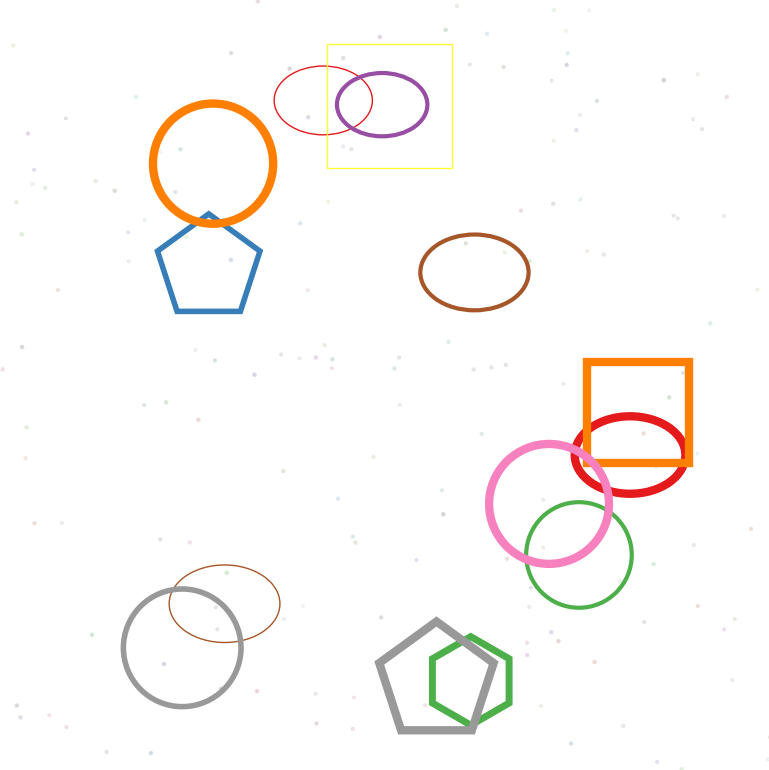[{"shape": "oval", "thickness": 3, "radius": 0.36, "center": [0.818, 0.409]}, {"shape": "oval", "thickness": 0.5, "radius": 0.32, "center": [0.42, 0.87]}, {"shape": "pentagon", "thickness": 2, "radius": 0.35, "center": [0.271, 0.652]}, {"shape": "hexagon", "thickness": 2.5, "radius": 0.29, "center": [0.611, 0.116]}, {"shape": "circle", "thickness": 1.5, "radius": 0.34, "center": [0.752, 0.279]}, {"shape": "oval", "thickness": 1.5, "radius": 0.29, "center": [0.496, 0.864]}, {"shape": "circle", "thickness": 3, "radius": 0.39, "center": [0.277, 0.787]}, {"shape": "square", "thickness": 3, "radius": 0.33, "center": [0.829, 0.464]}, {"shape": "square", "thickness": 0.5, "radius": 0.4, "center": [0.506, 0.862]}, {"shape": "oval", "thickness": 0.5, "radius": 0.36, "center": [0.292, 0.216]}, {"shape": "oval", "thickness": 1.5, "radius": 0.35, "center": [0.616, 0.646]}, {"shape": "circle", "thickness": 3, "radius": 0.39, "center": [0.713, 0.346]}, {"shape": "pentagon", "thickness": 3, "radius": 0.39, "center": [0.567, 0.115]}, {"shape": "circle", "thickness": 2, "radius": 0.38, "center": [0.237, 0.159]}]